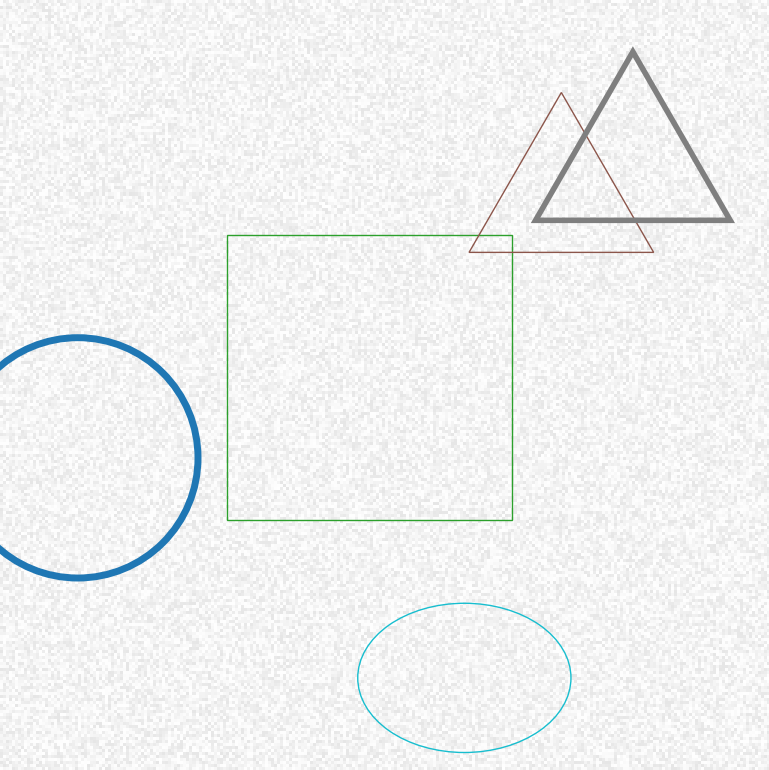[{"shape": "circle", "thickness": 2.5, "radius": 0.78, "center": [0.101, 0.405]}, {"shape": "square", "thickness": 0.5, "radius": 0.93, "center": [0.479, 0.51]}, {"shape": "triangle", "thickness": 0.5, "radius": 0.69, "center": [0.729, 0.741]}, {"shape": "triangle", "thickness": 2, "radius": 0.73, "center": [0.822, 0.787]}, {"shape": "oval", "thickness": 0.5, "radius": 0.69, "center": [0.603, 0.12]}]